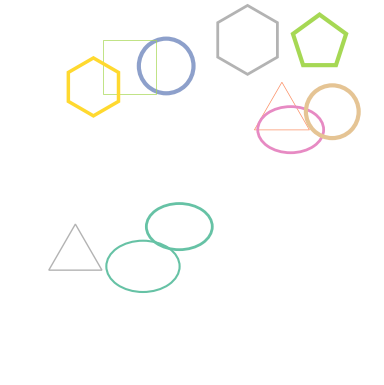[{"shape": "oval", "thickness": 1.5, "radius": 0.48, "center": [0.371, 0.308]}, {"shape": "oval", "thickness": 2, "radius": 0.43, "center": [0.466, 0.411]}, {"shape": "triangle", "thickness": 0.5, "radius": 0.41, "center": [0.732, 0.704]}, {"shape": "circle", "thickness": 3, "radius": 0.35, "center": [0.432, 0.829]}, {"shape": "oval", "thickness": 2, "radius": 0.43, "center": [0.755, 0.663]}, {"shape": "pentagon", "thickness": 3, "radius": 0.36, "center": [0.83, 0.89]}, {"shape": "square", "thickness": 0.5, "radius": 0.35, "center": [0.337, 0.826]}, {"shape": "hexagon", "thickness": 2.5, "radius": 0.38, "center": [0.243, 0.774]}, {"shape": "circle", "thickness": 3, "radius": 0.34, "center": [0.863, 0.71]}, {"shape": "hexagon", "thickness": 2, "radius": 0.45, "center": [0.643, 0.896]}, {"shape": "triangle", "thickness": 1, "radius": 0.4, "center": [0.196, 0.338]}]